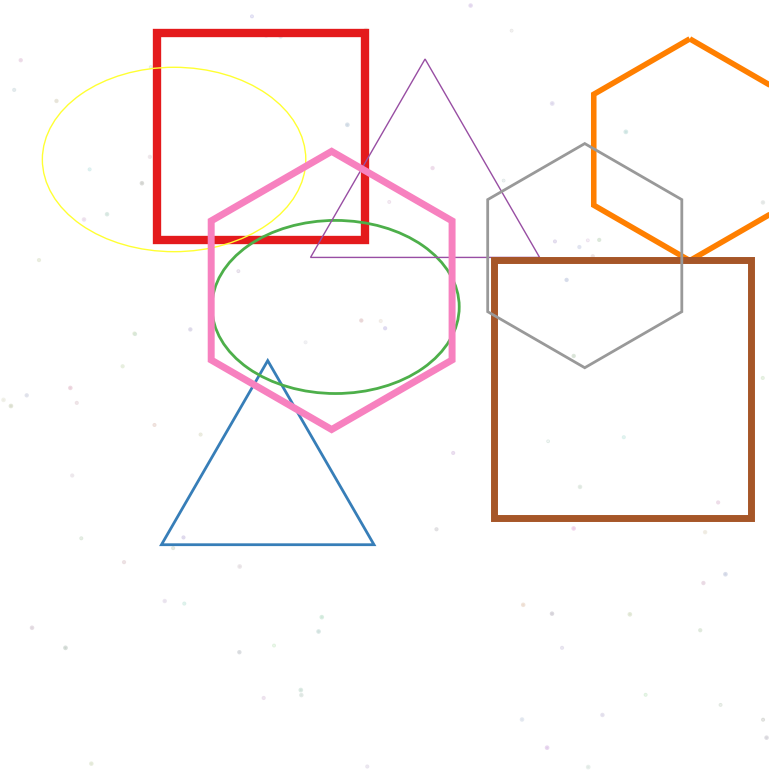[{"shape": "square", "thickness": 3, "radius": 0.67, "center": [0.339, 0.823]}, {"shape": "triangle", "thickness": 1, "radius": 0.8, "center": [0.348, 0.372]}, {"shape": "oval", "thickness": 1, "radius": 0.8, "center": [0.436, 0.601]}, {"shape": "triangle", "thickness": 0.5, "radius": 0.86, "center": [0.552, 0.752]}, {"shape": "hexagon", "thickness": 2, "radius": 0.72, "center": [0.896, 0.806]}, {"shape": "oval", "thickness": 0.5, "radius": 0.86, "center": [0.226, 0.793]}, {"shape": "square", "thickness": 2.5, "radius": 0.84, "center": [0.808, 0.495]}, {"shape": "hexagon", "thickness": 2.5, "radius": 0.9, "center": [0.431, 0.623]}, {"shape": "hexagon", "thickness": 1, "radius": 0.73, "center": [0.759, 0.668]}]